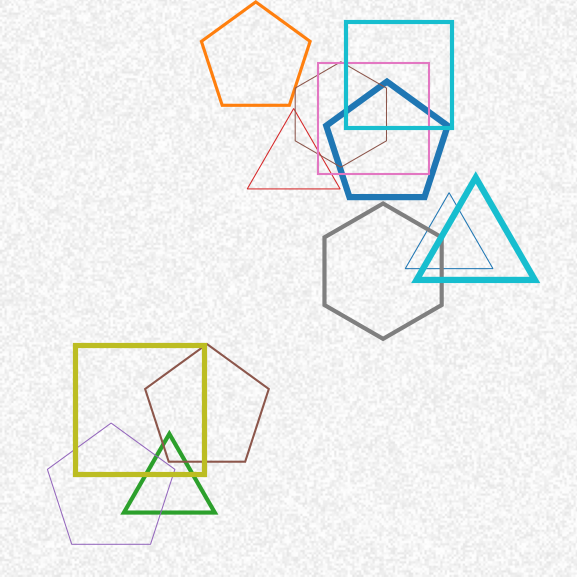[{"shape": "triangle", "thickness": 0.5, "radius": 0.44, "center": [0.778, 0.578]}, {"shape": "pentagon", "thickness": 3, "radius": 0.55, "center": [0.67, 0.747]}, {"shape": "pentagon", "thickness": 1.5, "radius": 0.49, "center": [0.443, 0.897]}, {"shape": "triangle", "thickness": 2, "radius": 0.45, "center": [0.293, 0.157]}, {"shape": "triangle", "thickness": 0.5, "radius": 0.46, "center": [0.509, 0.718]}, {"shape": "pentagon", "thickness": 0.5, "radius": 0.58, "center": [0.192, 0.151]}, {"shape": "pentagon", "thickness": 1, "radius": 0.56, "center": [0.358, 0.291]}, {"shape": "hexagon", "thickness": 0.5, "radius": 0.46, "center": [0.59, 0.801]}, {"shape": "square", "thickness": 1, "radius": 0.48, "center": [0.647, 0.794]}, {"shape": "hexagon", "thickness": 2, "radius": 0.59, "center": [0.663, 0.53]}, {"shape": "square", "thickness": 2.5, "radius": 0.56, "center": [0.242, 0.29]}, {"shape": "triangle", "thickness": 3, "radius": 0.59, "center": [0.824, 0.574]}, {"shape": "square", "thickness": 2, "radius": 0.46, "center": [0.691, 0.869]}]